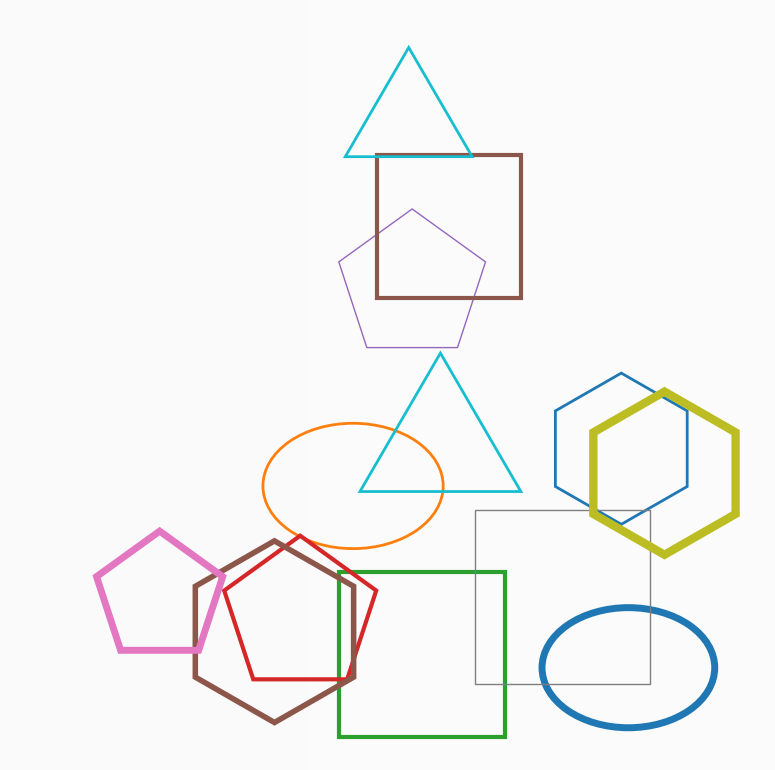[{"shape": "oval", "thickness": 2.5, "radius": 0.56, "center": [0.811, 0.133]}, {"shape": "hexagon", "thickness": 1, "radius": 0.49, "center": [0.802, 0.417]}, {"shape": "oval", "thickness": 1, "radius": 0.58, "center": [0.456, 0.369]}, {"shape": "square", "thickness": 1.5, "radius": 0.54, "center": [0.545, 0.15]}, {"shape": "pentagon", "thickness": 1.5, "radius": 0.52, "center": [0.387, 0.201]}, {"shape": "pentagon", "thickness": 0.5, "radius": 0.5, "center": [0.532, 0.629]}, {"shape": "hexagon", "thickness": 2, "radius": 0.59, "center": [0.354, 0.18]}, {"shape": "square", "thickness": 1.5, "radius": 0.47, "center": [0.579, 0.706]}, {"shape": "pentagon", "thickness": 2.5, "radius": 0.43, "center": [0.206, 0.225]}, {"shape": "square", "thickness": 0.5, "radius": 0.56, "center": [0.726, 0.225]}, {"shape": "hexagon", "thickness": 3, "radius": 0.53, "center": [0.857, 0.385]}, {"shape": "triangle", "thickness": 1, "radius": 0.6, "center": [0.568, 0.422]}, {"shape": "triangle", "thickness": 1, "radius": 0.47, "center": [0.527, 0.844]}]